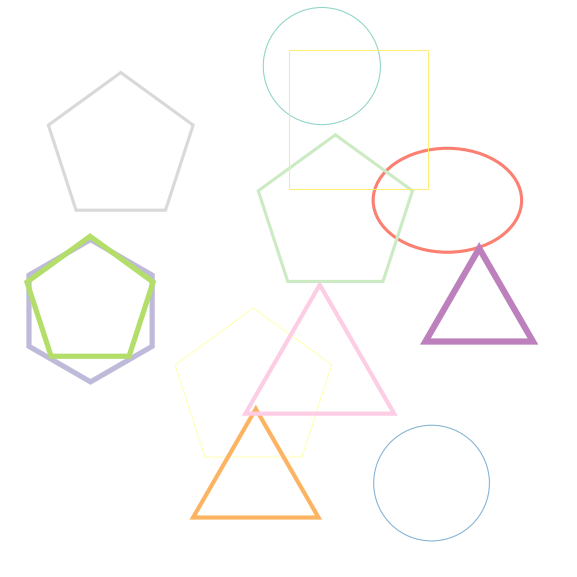[{"shape": "circle", "thickness": 0.5, "radius": 0.51, "center": [0.557, 0.885]}, {"shape": "pentagon", "thickness": 0.5, "radius": 0.71, "center": [0.439, 0.323]}, {"shape": "hexagon", "thickness": 2.5, "radius": 0.62, "center": [0.157, 0.461]}, {"shape": "oval", "thickness": 1.5, "radius": 0.64, "center": [0.775, 0.652]}, {"shape": "circle", "thickness": 0.5, "radius": 0.5, "center": [0.747, 0.163]}, {"shape": "triangle", "thickness": 2, "radius": 0.63, "center": [0.443, 0.166]}, {"shape": "pentagon", "thickness": 2.5, "radius": 0.57, "center": [0.156, 0.475]}, {"shape": "triangle", "thickness": 2, "radius": 0.74, "center": [0.554, 0.357]}, {"shape": "pentagon", "thickness": 1.5, "radius": 0.66, "center": [0.209, 0.742]}, {"shape": "triangle", "thickness": 3, "radius": 0.54, "center": [0.83, 0.462]}, {"shape": "pentagon", "thickness": 1.5, "radius": 0.7, "center": [0.581, 0.625]}, {"shape": "square", "thickness": 0.5, "radius": 0.6, "center": [0.621, 0.793]}]